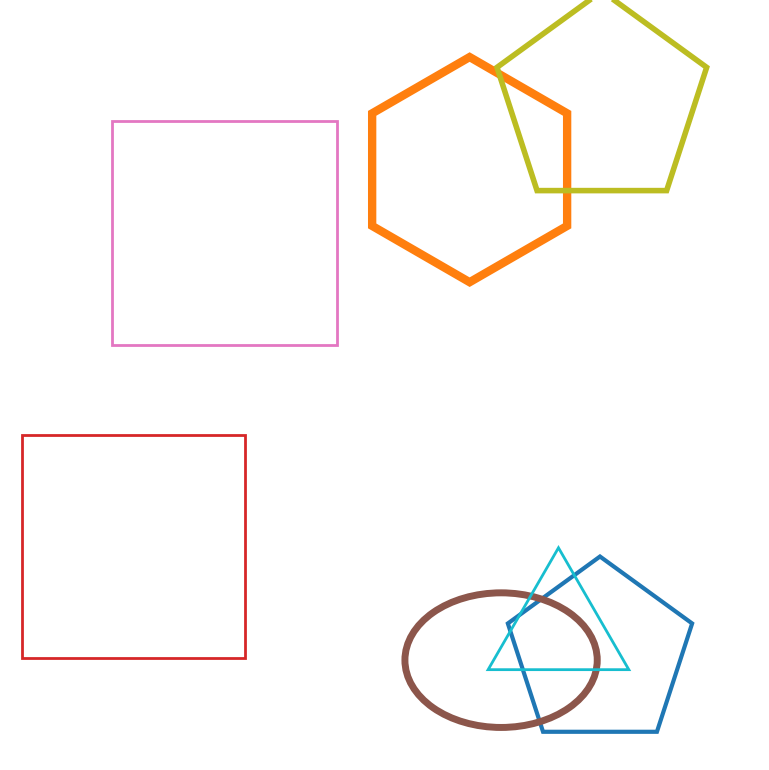[{"shape": "pentagon", "thickness": 1.5, "radius": 0.63, "center": [0.779, 0.151]}, {"shape": "hexagon", "thickness": 3, "radius": 0.73, "center": [0.61, 0.78]}, {"shape": "square", "thickness": 1, "radius": 0.72, "center": [0.173, 0.29]}, {"shape": "oval", "thickness": 2.5, "radius": 0.62, "center": [0.651, 0.143]}, {"shape": "square", "thickness": 1, "radius": 0.73, "center": [0.292, 0.698]}, {"shape": "pentagon", "thickness": 2, "radius": 0.72, "center": [0.782, 0.868]}, {"shape": "triangle", "thickness": 1, "radius": 0.53, "center": [0.725, 0.183]}]